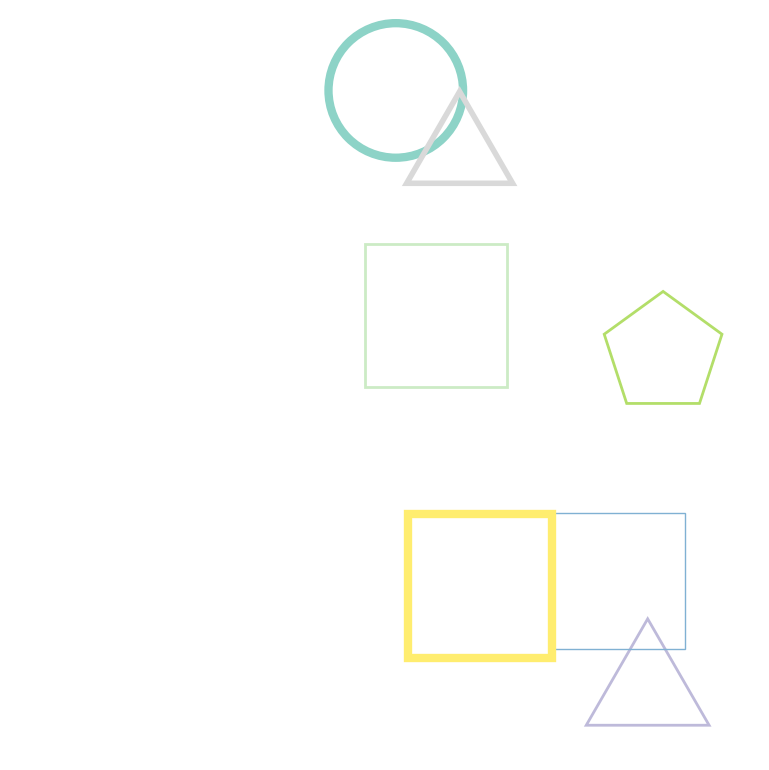[{"shape": "circle", "thickness": 3, "radius": 0.44, "center": [0.514, 0.883]}, {"shape": "triangle", "thickness": 1, "radius": 0.46, "center": [0.841, 0.104]}, {"shape": "square", "thickness": 0.5, "radius": 0.44, "center": [0.802, 0.246]}, {"shape": "pentagon", "thickness": 1, "radius": 0.4, "center": [0.861, 0.541]}, {"shape": "triangle", "thickness": 2, "radius": 0.4, "center": [0.597, 0.802]}, {"shape": "square", "thickness": 1, "radius": 0.46, "center": [0.566, 0.591]}, {"shape": "square", "thickness": 3, "radius": 0.47, "center": [0.623, 0.239]}]